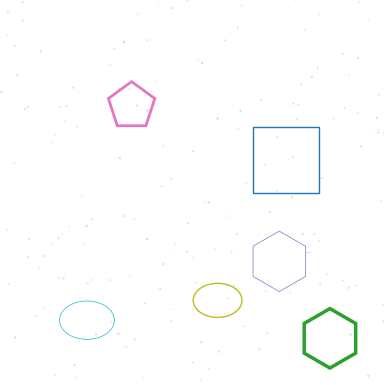[{"shape": "square", "thickness": 1, "radius": 0.43, "center": [0.743, 0.584]}, {"shape": "hexagon", "thickness": 2.5, "radius": 0.39, "center": [0.857, 0.121]}, {"shape": "hexagon", "thickness": 0.5, "radius": 0.39, "center": [0.725, 0.321]}, {"shape": "pentagon", "thickness": 2, "radius": 0.32, "center": [0.342, 0.725]}, {"shape": "oval", "thickness": 1, "radius": 0.32, "center": [0.565, 0.22]}, {"shape": "oval", "thickness": 0.5, "radius": 0.36, "center": [0.226, 0.168]}]